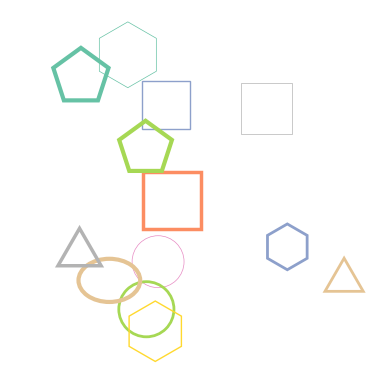[{"shape": "pentagon", "thickness": 3, "radius": 0.38, "center": [0.21, 0.8]}, {"shape": "hexagon", "thickness": 0.5, "radius": 0.43, "center": [0.332, 0.858]}, {"shape": "square", "thickness": 2.5, "radius": 0.37, "center": [0.446, 0.48]}, {"shape": "square", "thickness": 1, "radius": 0.32, "center": [0.431, 0.727]}, {"shape": "hexagon", "thickness": 2, "radius": 0.3, "center": [0.746, 0.359]}, {"shape": "circle", "thickness": 0.5, "radius": 0.34, "center": [0.411, 0.32]}, {"shape": "circle", "thickness": 2, "radius": 0.36, "center": [0.38, 0.197]}, {"shape": "pentagon", "thickness": 3, "radius": 0.36, "center": [0.378, 0.614]}, {"shape": "hexagon", "thickness": 1, "radius": 0.39, "center": [0.403, 0.14]}, {"shape": "oval", "thickness": 3, "radius": 0.4, "center": [0.284, 0.272]}, {"shape": "triangle", "thickness": 2, "radius": 0.29, "center": [0.894, 0.272]}, {"shape": "triangle", "thickness": 2.5, "radius": 0.32, "center": [0.207, 0.342]}, {"shape": "square", "thickness": 0.5, "radius": 0.33, "center": [0.692, 0.718]}]